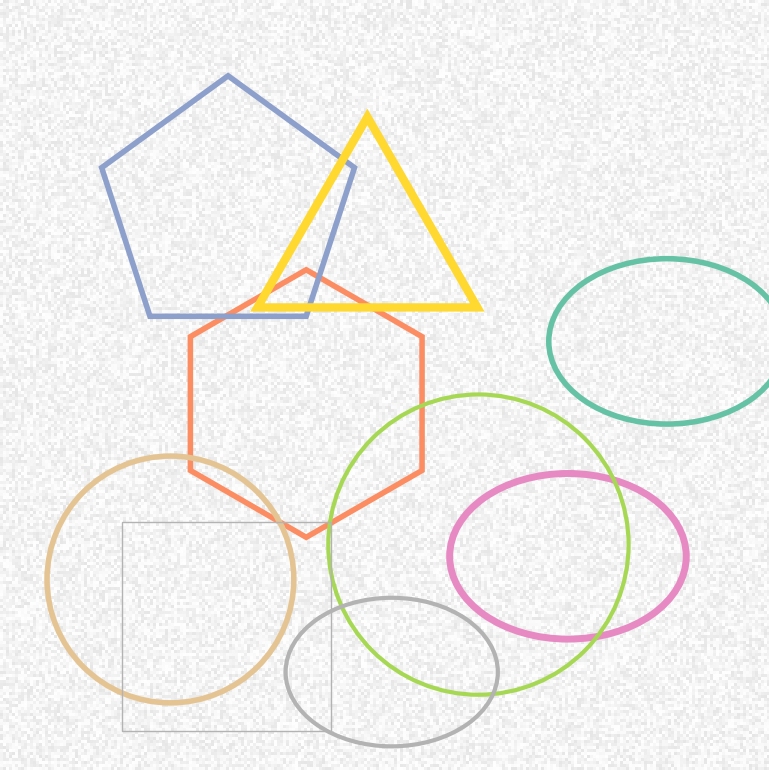[{"shape": "oval", "thickness": 2, "radius": 0.77, "center": [0.866, 0.557]}, {"shape": "hexagon", "thickness": 2, "radius": 0.87, "center": [0.398, 0.476]}, {"shape": "pentagon", "thickness": 2, "radius": 0.86, "center": [0.296, 0.729]}, {"shape": "oval", "thickness": 2.5, "radius": 0.77, "center": [0.738, 0.278]}, {"shape": "circle", "thickness": 1.5, "radius": 0.97, "center": [0.621, 0.293]}, {"shape": "triangle", "thickness": 3, "radius": 0.82, "center": [0.477, 0.683]}, {"shape": "circle", "thickness": 2, "radius": 0.8, "center": [0.221, 0.247]}, {"shape": "oval", "thickness": 1.5, "radius": 0.69, "center": [0.509, 0.127]}, {"shape": "square", "thickness": 0.5, "radius": 0.68, "center": [0.294, 0.187]}]